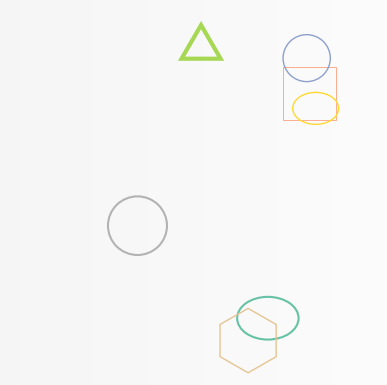[{"shape": "oval", "thickness": 1.5, "radius": 0.4, "center": [0.691, 0.174]}, {"shape": "square", "thickness": 0.5, "radius": 0.35, "center": [0.799, 0.757]}, {"shape": "circle", "thickness": 1, "radius": 0.3, "center": [0.791, 0.849]}, {"shape": "triangle", "thickness": 3, "radius": 0.29, "center": [0.519, 0.877]}, {"shape": "oval", "thickness": 1, "radius": 0.3, "center": [0.815, 0.719]}, {"shape": "hexagon", "thickness": 1, "radius": 0.42, "center": [0.64, 0.115]}, {"shape": "circle", "thickness": 1.5, "radius": 0.38, "center": [0.355, 0.414]}]